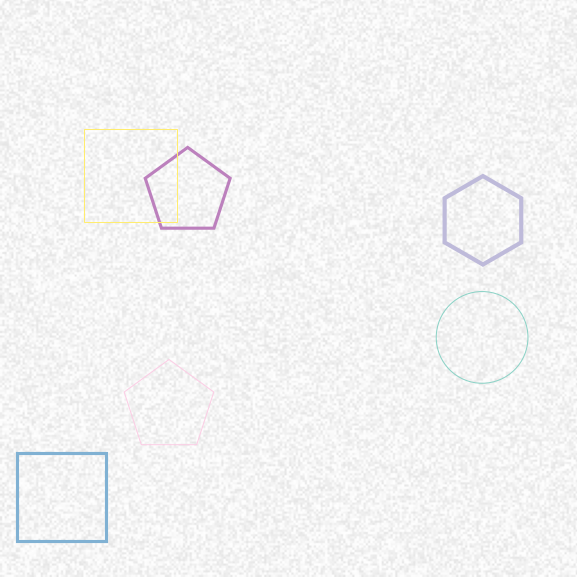[{"shape": "circle", "thickness": 0.5, "radius": 0.4, "center": [0.835, 0.415]}, {"shape": "hexagon", "thickness": 2, "radius": 0.38, "center": [0.836, 0.618]}, {"shape": "square", "thickness": 1.5, "radius": 0.38, "center": [0.107, 0.138]}, {"shape": "pentagon", "thickness": 0.5, "radius": 0.41, "center": [0.293, 0.295]}, {"shape": "pentagon", "thickness": 1.5, "radius": 0.39, "center": [0.325, 0.667]}, {"shape": "square", "thickness": 0.5, "radius": 0.4, "center": [0.226, 0.695]}]